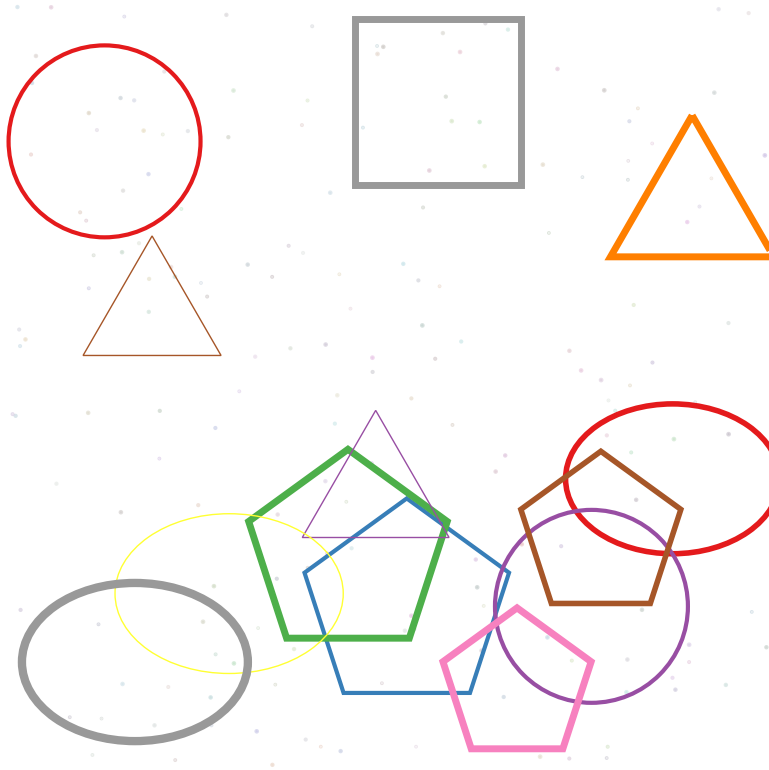[{"shape": "circle", "thickness": 1.5, "radius": 0.62, "center": [0.136, 0.816]}, {"shape": "oval", "thickness": 2, "radius": 0.69, "center": [0.873, 0.378]}, {"shape": "pentagon", "thickness": 1.5, "radius": 0.7, "center": [0.528, 0.213]}, {"shape": "pentagon", "thickness": 2.5, "radius": 0.68, "center": [0.452, 0.281]}, {"shape": "triangle", "thickness": 0.5, "radius": 0.55, "center": [0.488, 0.357]}, {"shape": "circle", "thickness": 1.5, "radius": 0.63, "center": [0.768, 0.213]}, {"shape": "triangle", "thickness": 2.5, "radius": 0.61, "center": [0.899, 0.728]}, {"shape": "oval", "thickness": 0.5, "radius": 0.74, "center": [0.298, 0.229]}, {"shape": "triangle", "thickness": 0.5, "radius": 0.52, "center": [0.197, 0.59]}, {"shape": "pentagon", "thickness": 2, "radius": 0.55, "center": [0.78, 0.305]}, {"shape": "pentagon", "thickness": 2.5, "radius": 0.51, "center": [0.671, 0.109]}, {"shape": "square", "thickness": 2.5, "radius": 0.54, "center": [0.569, 0.868]}, {"shape": "oval", "thickness": 3, "radius": 0.73, "center": [0.175, 0.14]}]